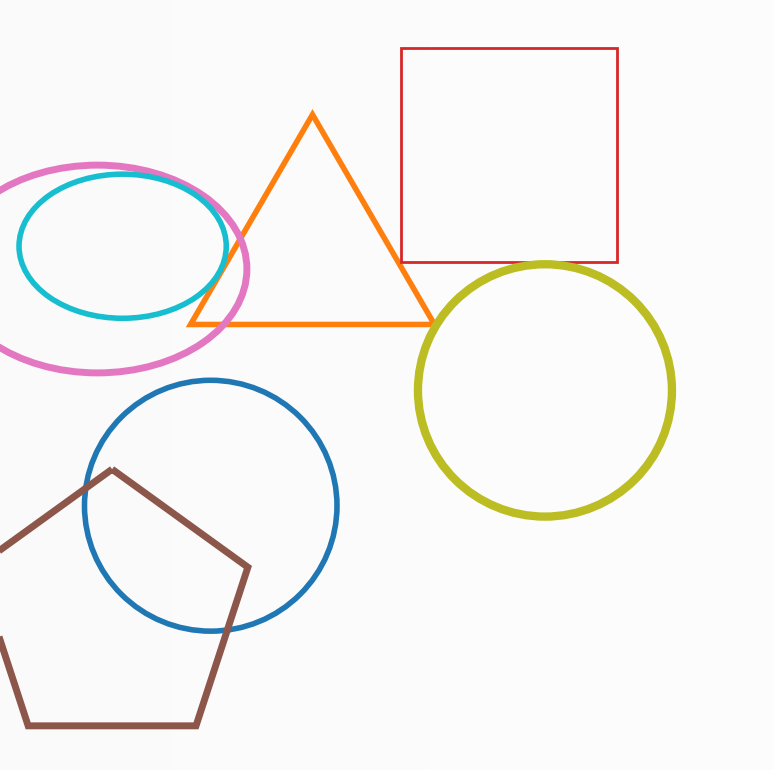[{"shape": "circle", "thickness": 2, "radius": 0.81, "center": [0.272, 0.343]}, {"shape": "triangle", "thickness": 2, "radius": 0.91, "center": [0.403, 0.669]}, {"shape": "square", "thickness": 1, "radius": 0.7, "center": [0.657, 0.799]}, {"shape": "pentagon", "thickness": 2.5, "radius": 0.92, "center": [0.145, 0.206]}, {"shape": "oval", "thickness": 2.5, "radius": 0.96, "center": [0.126, 0.651]}, {"shape": "circle", "thickness": 3, "radius": 0.82, "center": [0.703, 0.493]}, {"shape": "oval", "thickness": 2, "radius": 0.67, "center": [0.158, 0.68]}]